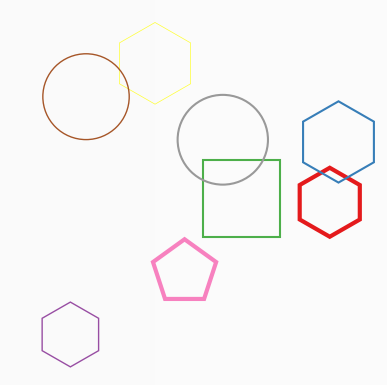[{"shape": "hexagon", "thickness": 3, "radius": 0.45, "center": [0.851, 0.475]}, {"shape": "hexagon", "thickness": 1.5, "radius": 0.53, "center": [0.874, 0.631]}, {"shape": "square", "thickness": 1.5, "radius": 0.5, "center": [0.624, 0.485]}, {"shape": "hexagon", "thickness": 1, "radius": 0.42, "center": [0.182, 0.131]}, {"shape": "hexagon", "thickness": 0.5, "radius": 0.53, "center": [0.4, 0.835]}, {"shape": "circle", "thickness": 1, "radius": 0.56, "center": [0.222, 0.749]}, {"shape": "pentagon", "thickness": 3, "radius": 0.43, "center": [0.476, 0.293]}, {"shape": "circle", "thickness": 1.5, "radius": 0.58, "center": [0.575, 0.637]}]